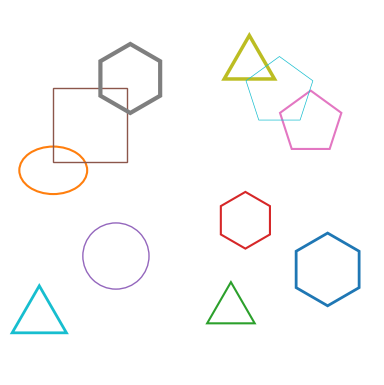[{"shape": "hexagon", "thickness": 2, "radius": 0.47, "center": [0.851, 0.3]}, {"shape": "oval", "thickness": 1.5, "radius": 0.44, "center": [0.138, 0.558]}, {"shape": "triangle", "thickness": 1.5, "radius": 0.36, "center": [0.6, 0.196]}, {"shape": "hexagon", "thickness": 1.5, "radius": 0.37, "center": [0.637, 0.428]}, {"shape": "circle", "thickness": 1, "radius": 0.43, "center": [0.301, 0.335]}, {"shape": "square", "thickness": 1, "radius": 0.48, "center": [0.234, 0.675]}, {"shape": "pentagon", "thickness": 1.5, "radius": 0.42, "center": [0.807, 0.681]}, {"shape": "hexagon", "thickness": 3, "radius": 0.45, "center": [0.338, 0.796]}, {"shape": "triangle", "thickness": 2.5, "radius": 0.38, "center": [0.648, 0.833]}, {"shape": "triangle", "thickness": 2, "radius": 0.41, "center": [0.102, 0.176]}, {"shape": "pentagon", "thickness": 0.5, "radius": 0.46, "center": [0.726, 0.762]}]